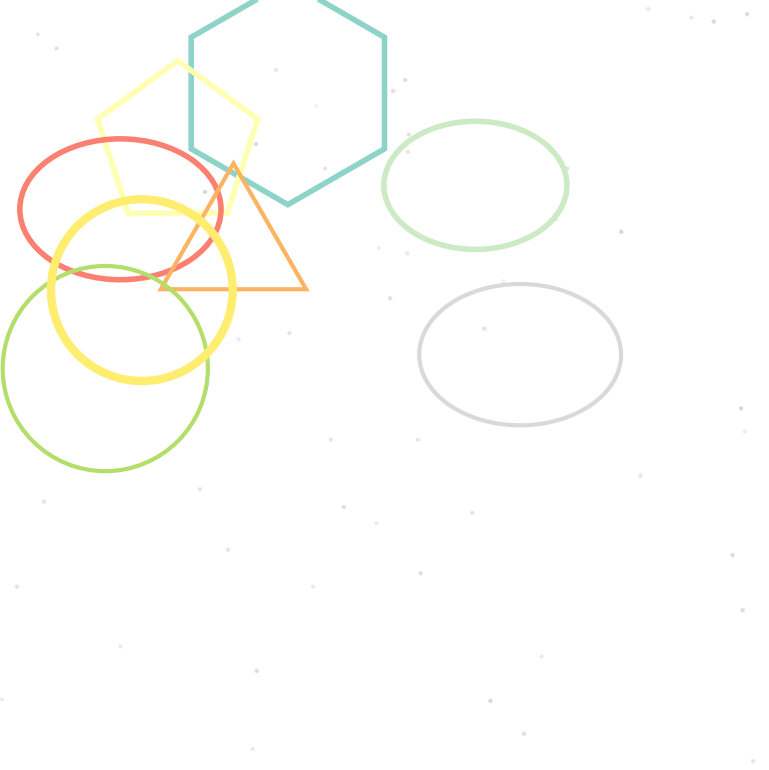[{"shape": "hexagon", "thickness": 2, "radius": 0.72, "center": [0.374, 0.879]}, {"shape": "pentagon", "thickness": 2, "radius": 0.55, "center": [0.231, 0.812]}, {"shape": "oval", "thickness": 2, "radius": 0.65, "center": [0.156, 0.728]}, {"shape": "triangle", "thickness": 1.5, "radius": 0.54, "center": [0.303, 0.679]}, {"shape": "circle", "thickness": 1.5, "radius": 0.67, "center": [0.137, 0.521]}, {"shape": "oval", "thickness": 1.5, "radius": 0.66, "center": [0.676, 0.539]}, {"shape": "oval", "thickness": 2, "radius": 0.59, "center": [0.617, 0.759]}, {"shape": "circle", "thickness": 3, "radius": 0.59, "center": [0.184, 0.623]}]